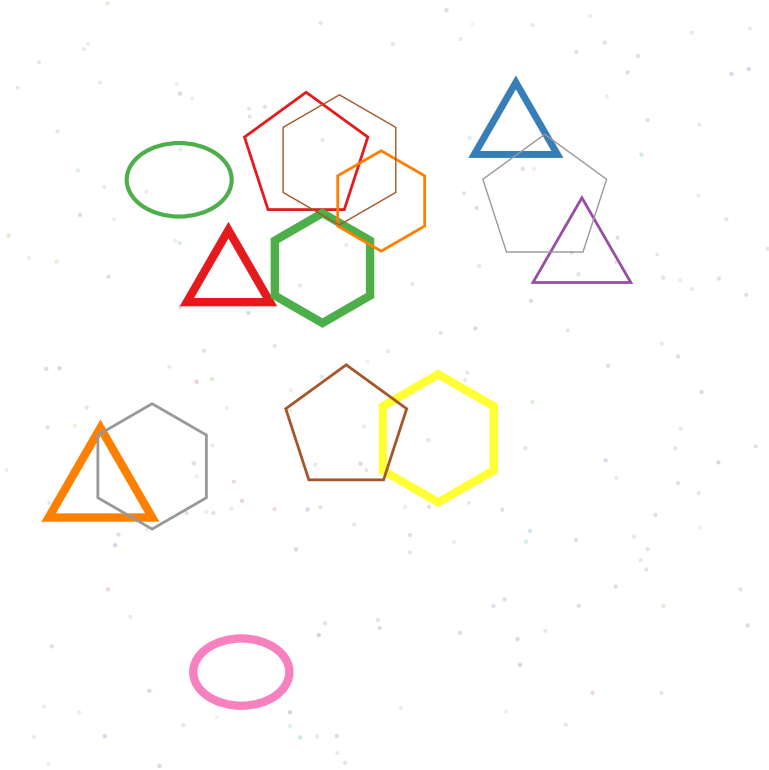[{"shape": "triangle", "thickness": 3, "radius": 0.31, "center": [0.297, 0.639]}, {"shape": "pentagon", "thickness": 1, "radius": 0.42, "center": [0.398, 0.796]}, {"shape": "triangle", "thickness": 2.5, "radius": 0.31, "center": [0.67, 0.831]}, {"shape": "oval", "thickness": 1.5, "radius": 0.34, "center": [0.233, 0.766]}, {"shape": "hexagon", "thickness": 3, "radius": 0.36, "center": [0.419, 0.652]}, {"shape": "triangle", "thickness": 1, "radius": 0.37, "center": [0.756, 0.67]}, {"shape": "hexagon", "thickness": 1, "radius": 0.33, "center": [0.495, 0.739]}, {"shape": "triangle", "thickness": 3, "radius": 0.39, "center": [0.13, 0.367]}, {"shape": "hexagon", "thickness": 3, "radius": 0.42, "center": [0.569, 0.431]}, {"shape": "pentagon", "thickness": 1, "radius": 0.41, "center": [0.45, 0.444]}, {"shape": "hexagon", "thickness": 0.5, "radius": 0.42, "center": [0.441, 0.792]}, {"shape": "oval", "thickness": 3, "radius": 0.31, "center": [0.313, 0.127]}, {"shape": "hexagon", "thickness": 1, "radius": 0.41, "center": [0.198, 0.394]}, {"shape": "pentagon", "thickness": 0.5, "radius": 0.42, "center": [0.707, 0.741]}]